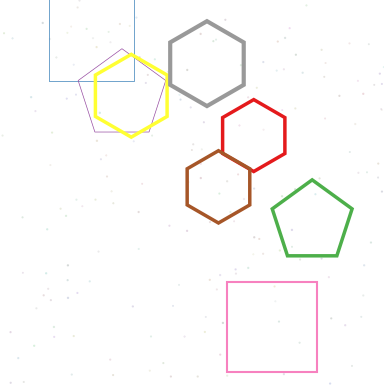[{"shape": "hexagon", "thickness": 2.5, "radius": 0.47, "center": [0.659, 0.648]}, {"shape": "square", "thickness": 0.5, "radius": 0.55, "center": [0.239, 0.9]}, {"shape": "pentagon", "thickness": 2.5, "radius": 0.55, "center": [0.811, 0.424]}, {"shape": "pentagon", "thickness": 0.5, "radius": 0.6, "center": [0.317, 0.754]}, {"shape": "hexagon", "thickness": 2.5, "radius": 0.54, "center": [0.341, 0.751]}, {"shape": "hexagon", "thickness": 2.5, "radius": 0.47, "center": [0.567, 0.515]}, {"shape": "square", "thickness": 1.5, "radius": 0.59, "center": [0.707, 0.15]}, {"shape": "hexagon", "thickness": 3, "radius": 0.55, "center": [0.538, 0.835]}]